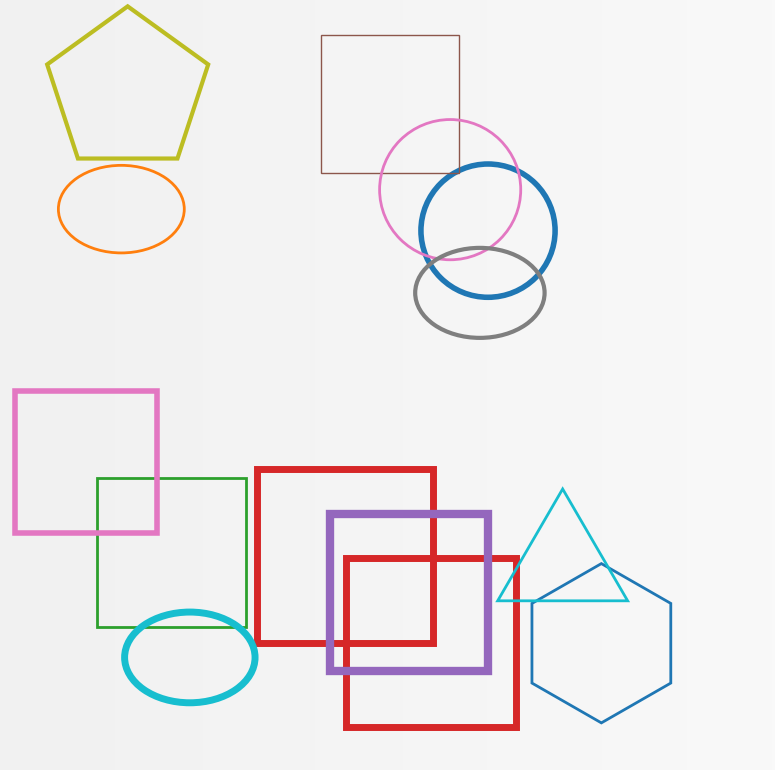[{"shape": "circle", "thickness": 2, "radius": 0.43, "center": [0.63, 0.7]}, {"shape": "hexagon", "thickness": 1, "radius": 0.52, "center": [0.776, 0.165]}, {"shape": "oval", "thickness": 1, "radius": 0.41, "center": [0.157, 0.728]}, {"shape": "square", "thickness": 1, "radius": 0.48, "center": [0.221, 0.282]}, {"shape": "square", "thickness": 2.5, "radius": 0.55, "center": [0.556, 0.165]}, {"shape": "square", "thickness": 2.5, "radius": 0.57, "center": [0.445, 0.278]}, {"shape": "square", "thickness": 3, "radius": 0.51, "center": [0.528, 0.23]}, {"shape": "square", "thickness": 0.5, "radius": 0.45, "center": [0.503, 0.865]}, {"shape": "square", "thickness": 2, "radius": 0.46, "center": [0.111, 0.4]}, {"shape": "circle", "thickness": 1, "radius": 0.46, "center": [0.581, 0.754]}, {"shape": "oval", "thickness": 1.5, "radius": 0.42, "center": [0.619, 0.62]}, {"shape": "pentagon", "thickness": 1.5, "radius": 0.55, "center": [0.165, 0.883]}, {"shape": "triangle", "thickness": 1, "radius": 0.48, "center": [0.726, 0.268]}, {"shape": "oval", "thickness": 2.5, "radius": 0.42, "center": [0.245, 0.146]}]